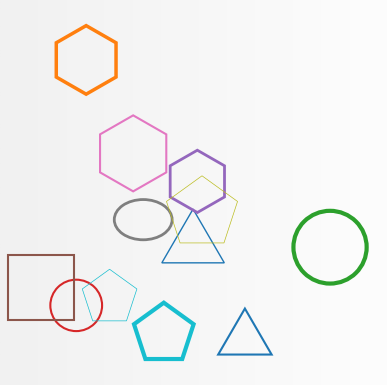[{"shape": "triangle", "thickness": 1.5, "radius": 0.4, "center": [0.632, 0.119]}, {"shape": "triangle", "thickness": 1, "radius": 0.47, "center": [0.498, 0.364]}, {"shape": "hexagon", "thickness": 2.5, "radius": 0.45, "center": [0.222, 0.844]}, {"shape": "circle", "thickness": 3, "radius": 0.47, "center": [0.852, 0.358]}, {"shape": "circle", "thickness": 1.5, "radius": 0.33, "center": [0.197, 0.207]}, {"shape": "hexagon", "thickness": 2, "radius": 0.4, "center": [0.509, 0.529]}, {"shape": "square", "thickness": 1.5, "radius": 0.43, "center": [0.105, 0.254]}, {"shape": "hexagon", "thickness": 1.5, "radius": 0.49, "center": [0.344, 0.602]}, {"shape": "oval", "thickness": 2, "radius": 0.37, "center": [0.37, 0.429]}, {"shape": "pentagon", "thickness": 0.5, "radius": 0.48, "center": [0.521, 0.447]}, {"shape": "pentagon", "thickness": 0.5, "radius": 0.37, "center": [0.283, 0.227]}, {"shape": "pentagon", "thickness": 3, "radius": 0.4, "center": [0.423, 0.133]}]